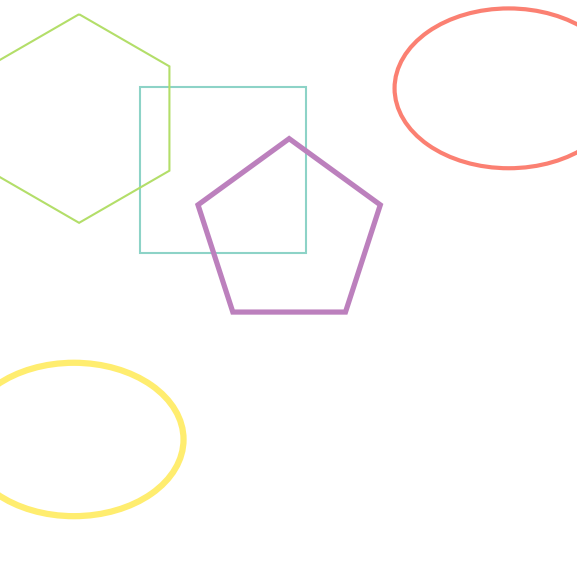[{"shape": "square", "thickness": 1, "radius": 0.72, "center": [0.386, 0.704]}, {"shape": "oval", "thickness": 2, "radius": 0.99, "center": [0.881, 0.846]}, {"shape": "hexagon", "thickness": 1, "radius": 0.9, "center": [0.137, 0.794]}, {"shape": "pentagon", "thickness": 2.5, "radius": 0.83, "center": [0.501, 0.593]}, {"shape": "oval", "thickness": 3, "radius": 0.95, "center": [0.128, 0.238]}]